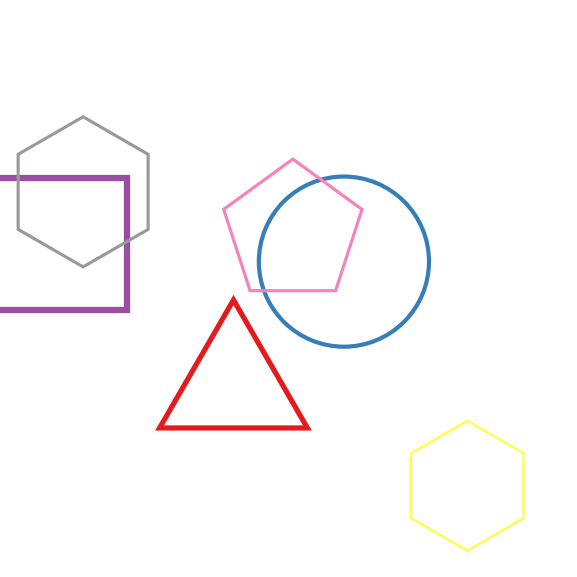[{"shape": "triangle", "thickness": 2.5, "radius": 0.74, "center": [0.404, 0.332]}, {"shape": "circle", "thickness": 2, "radius": 0.74, "center": [0.596, 0.546]}, {"shape": "square", "thickness": 3, "radius": 0.58, "center": [0.105, 0.577]}, {"shape": "hexagon", "thickness": 1, "radius": 0.56, "center": [0.809, 0.158]}, {"shape": "pentagon", "thickness": 1.5, "radius": 0.63, "center": [0.507, 0.598]}, {"shape": "hexagon", "thickness": 1.5, "radius": 0.65, "center": [0.144, 0.667]}]